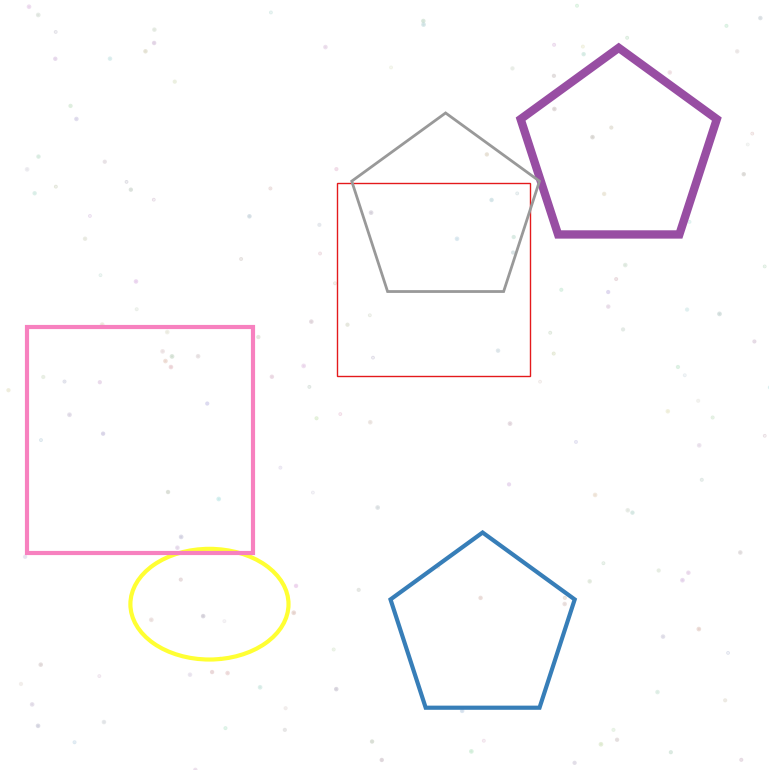[{"shape": "square", "thickness": 0.5, "radius": 0.63, "center": [0.563, 0.637]}, {"shape": "pentagon", "thickness": 1.5, "radius": 0.63, "center": [0.627, 0.183]}, {"shape": "pentagon", "thickness": 3, "radius": 0.67, "center": [0.804, 0.804]}, {"shape": "oval", "thickness": 1.5, "radius": 0.51, "center": [0.272, 0.215]}, {"shape": "square", "thickness": 1.5, "radius": 0.73, "center": [0.182, 0.428]}, {"shape": "pentagon", "thickness": 1, "radius": 0.64, "center": [0.579, 0.725]}]